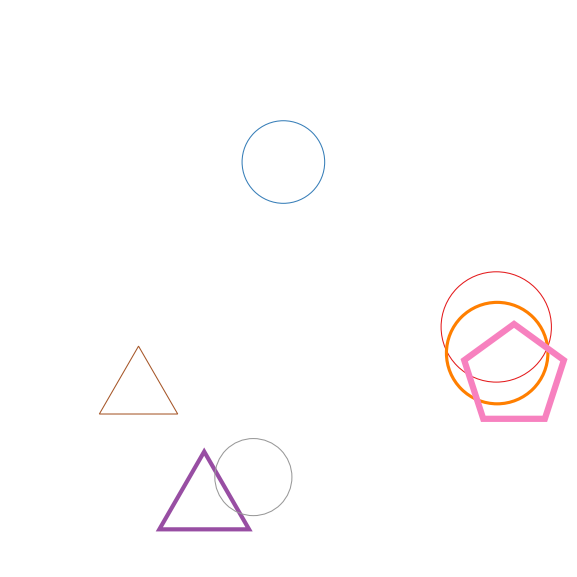[{"shape": "circle", "thickness": 0.5, "radius": 0.48, "center": [0.859, 0.433]}, {"shape": "circle", "thickness": 0.5, "radius": 0.36, "center": [0.491, 0.719]}, {"shape": "triangle", "thickness": 2, "radius": 0.45, "center": [0.354, 0.127]}, {"shape": "circle", "thickness": 1.5, "radius": 0.44, "center": [0.861, 0.388]}, {"shape": "triangle", "thickness": 0.5, "radius": 0.39, "center": [0.24, 0.321]}, {"shape": "pentagon", "thickness": 3, "radius": 0.45, "center": [0.89, 0.347]}, {"shape": "circle", "thickness": 0.5, "radius": 0.33, "center": [0.439, 0.173]}]